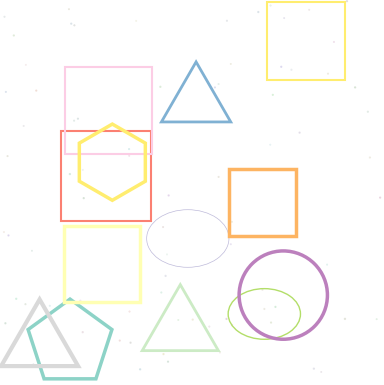[{"shape": "pentagon", "thickness": 2.5, "radius": 0.57, "center": [0.182, 0.109]}, {"shape": "square", "thickness": 2.5, "radius": 0.49, "center": [0.264, 0.314]}, {"shape": "oval", "thickness": 0.5, "radius": 0.53, "center": [0.488, 0.381]}, {"shape": "square", "thickness": 1.5, "radius": 0.58, "center": [0.276, 0.542]}, {"shape": "triangle", "thickness": 2, "radius": 0.52, "center": [0.509, 0.735]}, {"shape": "square", "thickness": 2.5, "radius": 0.44, "center": [0.681, 0.475]}, {"shape": "oval", "thickness": 1, "radius": 0.47, "center": [0.687, 0.185]}, {"shape": "square", "thickness": 1.5, "radius": 0.56, "center": [0.281, 0.713]}, {"shape": "triangle", "thickness": 3, "radius": 0.58, "center": [0.103, 0.107]}, {"shape": "circle", "thickness": 2.5, "radius": 0.57, "center": [0.736, 0.234]}, {"shape": "triangle", "thickness": 2, "radius": 0.57, "center": [0.468, 0.146]}, {"shape": "hexagon", "thickness": 2.5, "radius": 0.49, "center": [0.292, 0.579]}, {"shape": "square", "thickness": 1.5, "radius": 0.51, "center": [0.794, 0.894]}]